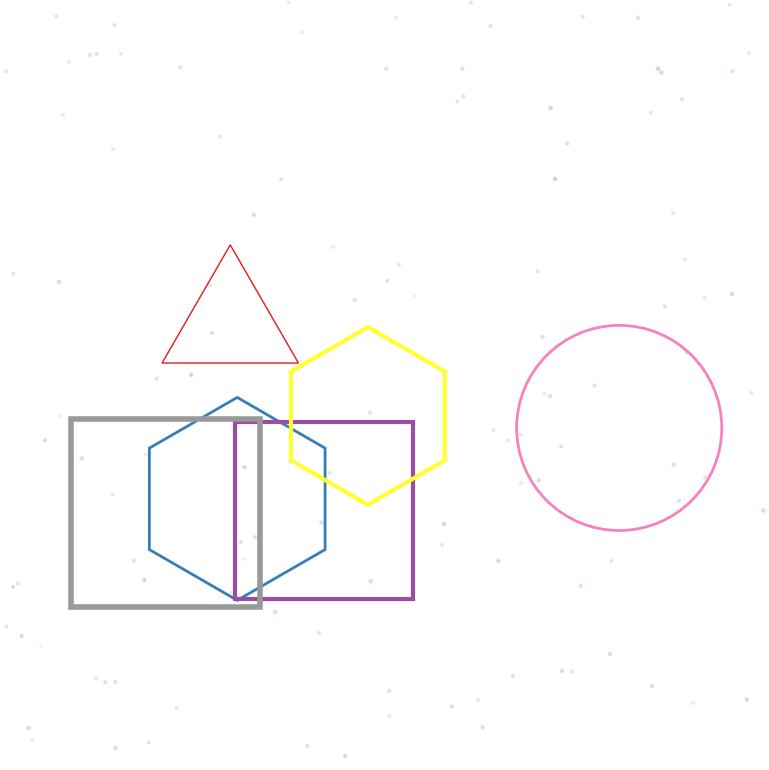[{"shape": "triangle", "thickness": 0.5, "radius": 0.51, "center": [0.299, 0.58]}, {"shape": "hexagon", "thickness": 1, "radius": 0.66, "center": [0.308, 0.352]}, {"shape": "square", "thickness": 1.5, "radius": 0.58, "center": [0.421, 0.337]}, {"shape": "hexagon", "thickness": 1.5, "radius": 0.58, "center": [0.478, 0.46]}, {"shape": "circle", "thickness": 1, "radius": 0.67, "center": [0.804, 0.444]}, {"shape": "square", "thickness": 2, "radius": 0.61, "center": [0.215, 0.334]}]